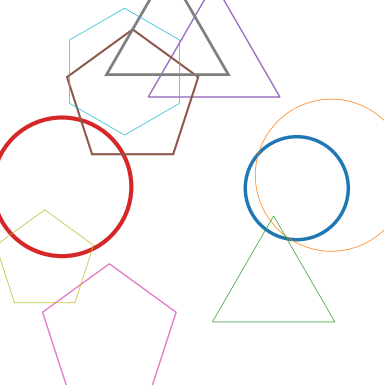[{"shape": "circle", "thickness": 2.5, "radius": 0.67, "center": [0.771, 0.511]}, {"shape": "circle", "thickness": 0.5, "radius": 0.99, "center": [0.861, 0.545]}, {"shape": "triangle", "thickness": 0.5, "radius": 0.92, "center": [0.711, 0.256]}, {"shape": "circle", "thickness": 3, "radius": 0.9, "center": [0.161, 0.515]}, {"shape": "triangle", "thickness": 1, "radius": 0.99, "center": [0.556, 0.847]}, {"shape": "pentagon", "thickness": 1.5, "radius": 0.9, "center": [0.345, 0.744]}, {"shape": "pentagon", "thickness": 1, "radius": 0.91, "center": [0.284, 0.133]}, {"shape": "triangle", "thickness": 2, "radius": 0.91, "center": [0.435, 0.898]}, {"shape": "pentagon", "thickness": 0.5, "radius": 0.67, "center": [0.116, 0.322]}, {"shape": "hexagon", "thickness": 0.5, "radius": 0.82, "center": [0.323, 0.814]}]